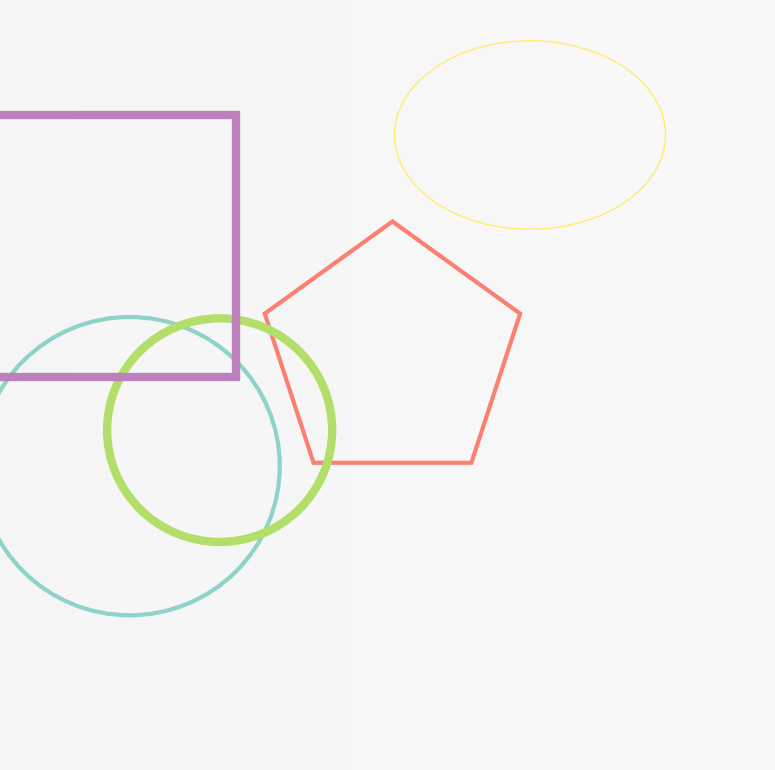[{"shape": "circle", "thickness": 1.5, "radius": 0.97, "center": [0.167, 0.395]}, {"shape": "pentagon", "thickness": 1.5, "radius": 0.87, "center": [0.506, 0.539]}, {"shape": "circle", "thickness": 3, "radius": 0.73, "center": [0.283, 0.441]}, {"shape": "square", "thickness": 3, "radius": 0.85, "center": [0.134, 0.68]}, {"shape": "oval", "thickness": 0.5, "radius": 0.87, "center": [0.684, 0.825]}]